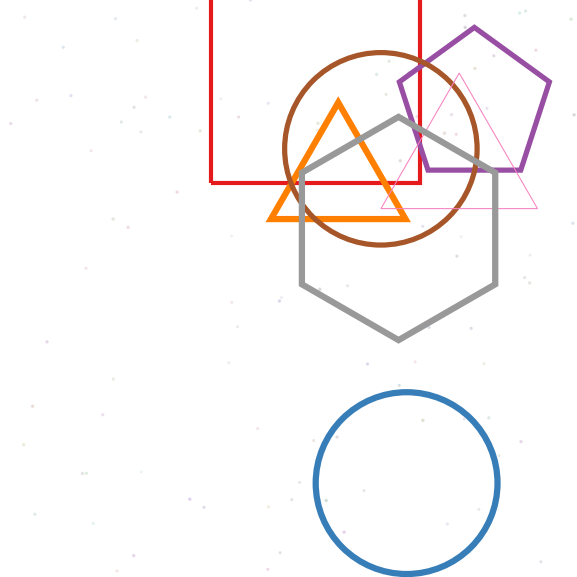[{"shape": "square", "thickness": 2, "radius": 0.91, "center": [0.546, 0.864]}, {"shape": "circle", "thickness": 3, "radius": 0.79, "center": [0.704, 0.163]}, {"shape": "pentagon", "thickness": 2.5, "radius": 0.68, "center": [0.821, 0.815]}, {"shape": "triangle", "thickness": 3, "radius": 0.67, "center": [0.586, 0.687]}, {"shape": "circle", "thickness": 2.5, "radius": 0.83, "center": [0.66, 0.741]}, {"shape": "triangle", "thickness": 0.5, "radius": 0.78, "center": [0.795, 0.716]}, {"shape": "hexagon", "thickness": 3, "radius": 0.97, "center": [0.69, 0.603]}]